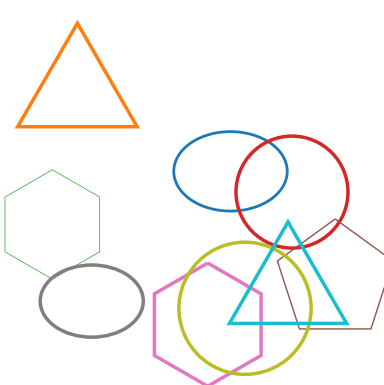[{"shape": "oval", "thickness": 2, "radius": 0.74, "center": [0.599, 0.555]}, {"shape": "triangle", "thickness": 2.5, "radius": 0.9, "center": [0.201, 0.76]}, {"shape": "hexagon", "thickness": 0.5, "radius": 0.71, "center": [0.136, 0.417]}, {"shape": "circle", "thickness": 2.5, "radius": 0.73, "center": [0.758, 0.501]}, {"shape": "pentagon", "thickness": 1, "radius": 0.79, "center": [0.871, 0.273]}, {"shape": "hexagon", "thickness": 2.5, "radius": 0.8, "center": [0.54, 0.157]}, {"shape": "oval", "thickness": 2.5, "radius": 0.67, "center": [0.238, 0.218]}, {"shape": "circle", "thickness": 2.5, "radius": 0.86, "center": [0.636, 0.199]}, {"shape": "triangle", "thickness": 2.5, "radius": 0.88, "center": [0.748, 0.248]}]